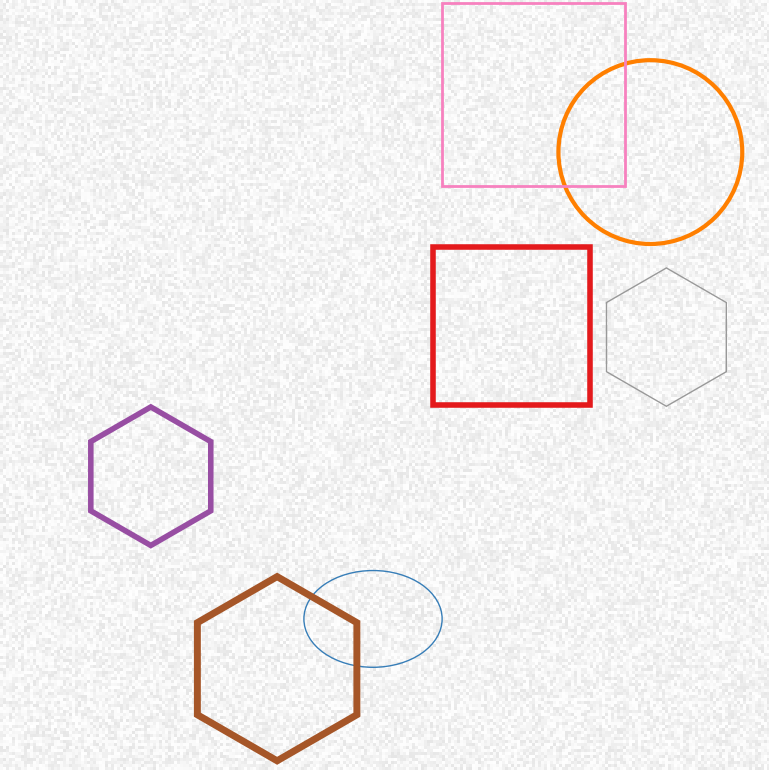[{"shape": "square", "thickness": 2, "radius": 0.51, "center": [0.664, 0.577]}, {"shape": "oval", "thickness": 0.5, "radius": 0.45, "center": [0.484, 0.196]}, {"shape": "hexagon", "thickness": 2, "radius": 0.45, "center": [0.196, 0.382]}, {"shape": "circle", "thickness": 1.5, "radius": 0.6, "center": [0.845, 0.802]}, {"shape": "hexagon", "thickness": 2.5, "radius": 0.6, "center": [0.36, 0.132]}, {"shape": "square", "thickness": 1, "radius": 0.59, "center": [0.692, 0.877]}, {"shape": "hexagon", "thickness": 0.5, "radius": 0.45, "center": [0.865, 0.562]}]